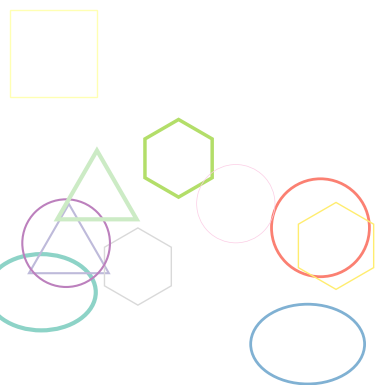[{"shape": "oval", "thickness": 3, "radius": 0.71, "center": [0.107, 0.241]}, {"shape": "square", "thickness": 1, "radius": 0.57, "center": [0.14, 0.861]}, {"shape": "triangle", "thickness": 1.5, "radius": 0.6, "center": [0.179, 0.35]}, {"shape": "circle", "thickness": 2, "radius": 0.64, "center": [0.832, 0.408]}, {"shape": "oval", "thickness": 2, "radius": 0.74, "center": [0.799, 0.106]}, {"shape": "hexagon", "thickness": 2.5, "radius": 0.5, "center": [0.464, 0.589]}, {"shape": "circle", "thickness": 0.5, "radius": 0.51, "center": [0.613, 0.471]}, {"shape": "hexagon", "thickness": 1, "radius": 0.5, "center": [0.358, 0.308]}, {"shape": "circle", "thickness": 1.5, "radius": 0.57, "center": [0.172, 0.368]}, {"shape": "triangle", "thickness": 3, "radius": 0.6, "center": [0.252, 0.49]}, {"shape": "hexagon", "thickness": 1, "radius": 0.56, "center": [0.873, 0.361]}]